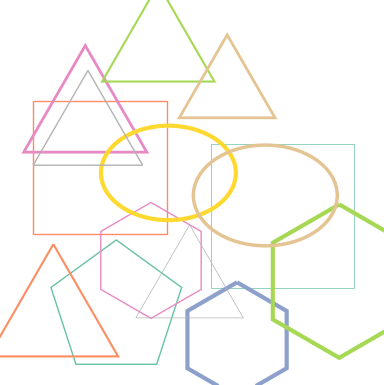[{"shape": "square", "thickness": 0.5, "radius": 0.93, "center": [0.733, 0.439]}, {"shape": "pentagon", "thickness": 1, "radius": 0.89, "center": [0.302, 0.198]}, {"shape": "triangle", "thickness": 1.5, "radius": 0.97, "center": [0.139, 0.171]}, {"shape": "square", "thickness": 1, "radius": 0.87, "center": [0.259, 0.565]}, {"shape": "hexagon", "thickness": 3, "radius": 0.74, "center": [0.616, 0.118]}, {"shape": "hexagon", "thickness": 1, "radius": 0.75, "center": [0.392, 0.324]}, {"shape": "triangle", "thickness": 2, "radius": 0.92, "center": [0.221, 0.697]}, {"shape": "triangle", "thickness": 1.5, "radius": 0.84, "center": [0.411, 0.872]}, {"shape": "hexagon", "thickness": 3, "radius": 1.0, "center": [0.881, 0.27]}, {"shape": "oval", "thickness": 3, "radius": 0.88, "center": [0.437, 0.551]}, {"shape": "oval", "thickness": 2.5, "radius": 0.93, "center": [0.689, 0.492]}, {"shape": "triangle", "thickness": 2, "radius": 0.72, "center": [0.59, 0.766]}, {"shape": "triangle", "thickness": 0.5, "radius": 0.81, "center": [0.493, 0.255]}, {"shape": "triangle", "thickness": 1, "radius": 0.82, "center": [0.228, 0.653]}]